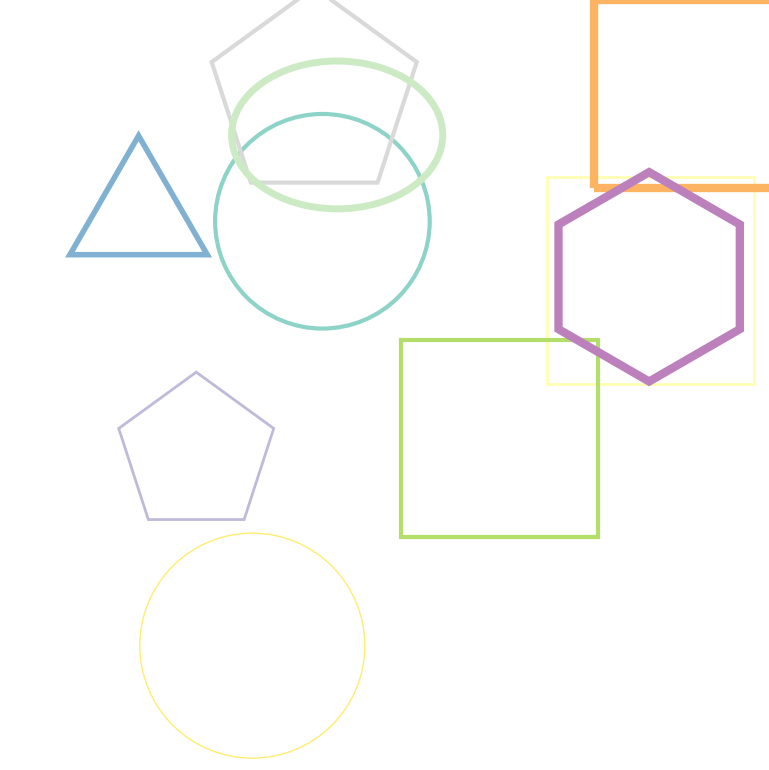[{"shape": "circle", "thickness": 1.5, "radius": 0.7, "center": [0.419, 0.713]}, {"shape": "square", "thickness": 1, "radius": 0.67, "center": [0.845, 0.636]}, {"shape": "pentagon", "thickness": 1, "radius": 0.53, "center": [0.255, 0.411]}, {"shape": "triangle", "thickness": 2, "radius": 0.51, "center": [0.18, 0.721]}, {"shape": "square", "thickness": 3, "radius": 0.61, "center": [0.894, 0.878]}, {"shape": "square", "thickness": 1.5, "radius": 0.64, "center": [0.648, 0.431]}, {"shape": "pentagon", "thickness": 1.5, "radius": 0.7, "center": [0.408, 0.876]}, {"shape": "hexagon", "thickness": 3, "radius": 0.68, "center": [0.843, 0.64]}, {"shape": "oval", "thickness": 2.5, "radius": 0.69, "center": [0.438, 0.825]}, {"shape": "circle", "thickness": 0.5, "radius": 0.73, "center": [0.328, 0.161]}]